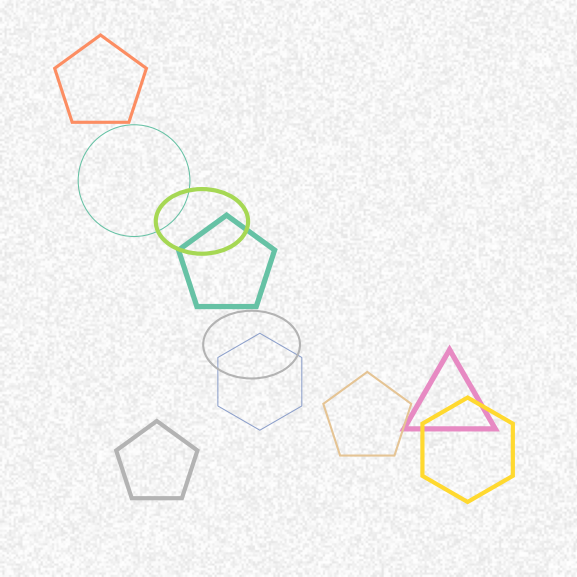[{"shape": "circle", "thickness": 0.5, "radius": 0.48, "center": [0.232, 0.686]}, {"shape": "pentagon", "thickness": 2.5, "radius": 0.44, "center": [0.392, 0.539]}, {"shape": "pentagon", "thickness": 1.5, "radius": 0.42, "center": [0.174, 0.855]}, {"shape": "hexagon", "thickness": 0.5, "radius": 0.42, "center": [0.45, 0.338]}, {"shape": "triangle", "thickness": 2.5, "radius": 0.46, "center": [0.779, 0.302]}, {"shape": "oval", "thickness": 2, "radius": 0.4, "center": [0.35, 0.616]}, {"shape": "hexagon", "thickness": 2, "radius": 0.45, "center": [0.81, 0.22]}, {"shape": "pentagon", "thickness": 1, "radius": 0.4, "center": [0.636, 0.275]}, {"shape": "oval", "thickness": 1, "radius": 0.42, "center": [0.436, 0.402]}, {"shape": "pentagon", "thickness": 2, "radius": 0.37, "center": [0.272, 0.196]}]